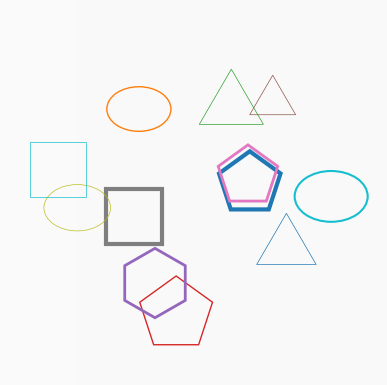[{"shape": "triangle", "thickness": 0.5, "radius": 0.44, "center": [0.739, 0.357]}, {"shape": "pentagon", "thickness": 3, "radius": 0.42, "center": [0.645, 0.524]}, {"shape": "oval", "thickness": 1, "radius": 0.41, "center": [0.358, 0.717]}, {"shape": "triangle", "thickness": 0.5, "radius": 0.48, "center": [0.597, 0.725]}, {"shape": "pentagon", "thickness": 1, "radius": 0.49, "center": [0.455, 0.184]}, {"shape": "hexagon", "thickness": 2, "radius": 0.45, "center": [0.4, 0.265]}, {"shape": "triangle", "thickness": 0.5, "radius": 0.34, "center": [0.704, 0.736]}, {"shape": "pentagon", "thickness": 2, "radius": 0.4, "center": [0.64, 0.543]}, {"shape": "square", "thickness": 3, "radius": 0.36, "center": [0.346, 0.437]}, {"shape": "oval", "thickness": 0.5, "radius": 0.43, "center": [0.199, 0.46]}, {"shape": "square", "thickness": 0.5, "radius": 0.36, "center": [0.149, 0.56]}, {"shape": "oval", "thickness": 1.5, "radius": 0.47, "center": [0.855, 0.49]}]